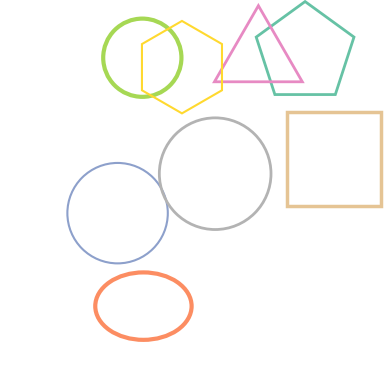[{"shape": "pentagon", "thickness": 2, "radius": 0.67, "center": [0.792, 0.862]}, {"shape": "oval", "thickness": 3, "radius": 0.63, "center": [0.373, 0.205]}, {"shape": "circle", "thickness": 1.5, "radius": 0.65, "center": [0.305, 0.446]}, {"shape": "triangle", "thickness": 2, "radius": 0.66, "center": [0.671, 0.853]}, {"shape": "circle", "thickness": 3, "radius": 0.51, "center": [0.37, 0.85]}, {"shape": "hexagon", "thickness": 1.5, "radius": 0.6, "center": [0.473, 0.826]}, {"shape": "square", "thickness": 2.5, "radius": 0.61, "center": [0.868, 0.588]}, {"shape": "circle", "thickness": 2, "radius": 0.73, "center": [0.559, 0.549]}]